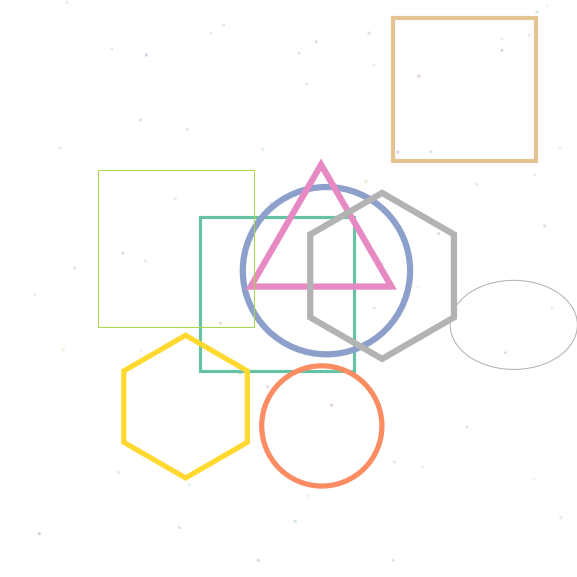[{"shape": "square", "thickness": 1.5, "radius": 0.67, "center": [0.479, 0.49]}, {"shape": "circle", "thickness": 2.5, "radius": 0.52, "center": [0.557, 0.262]}, {"shape": "circle", "thickness": 3, "radius": 0.72, "center": [0.565, 0.53]}, {"shape": "triangle", "thickness": 3, "radius": 0.7, "center": [0.556, 0.573]}, {"shape": "square", "thickness": 0.5, "radius": 0.68, "center": [0.305, 0.569]}, {"shape": "hexagon", "thickness": 2.5, "radius": 0.62, "center": [0.321, 0.295]}, {"shape": "square", "thickness": 2, "radius": 0.62, "center": [0.805, 0.844]}, {"shape": "oval", "thickness": 0.5, "radius": 0.55, "center": [0.89, 0.437]}, {"shape": "hexagon", "thickness": 3, "radius": 0.72, "center": [0.662, 0.521]}]